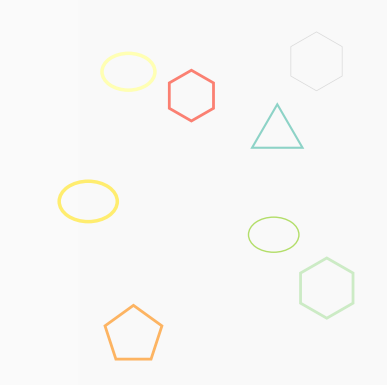[{"shape": "triangle", "thickness": 1.5, "radius": 0.38, "center": [0.716, 0.654]}, {"shape": "oval", "thickness": 2.5, "radius": 0.34, "center": [0.332, 0.814]}, {"shape": "hexagon", "thickness": 2, "radius": 0.33, "center": [0.494, 0.752]}, {"shape": "pentagon", "thickness": 2, "radius": 0.39, "center": [0.344, 0.13]}, {"shape": "oval", "thickness": 1, "radius": 0.33, "center": [0.706, 0.39]}, {"shape": "hexagon", "thickness": 0.5, "radius": 0.38, "center": [0.817, 0.841]}, {"shape": "hexagon", "thickness": 2, "radius": 0.39, "center": [0.843, 0.252]}, {"shape": "oval", "thickness": 2.5, "radius": 0.37, "center": [0.228, 0.477]}]